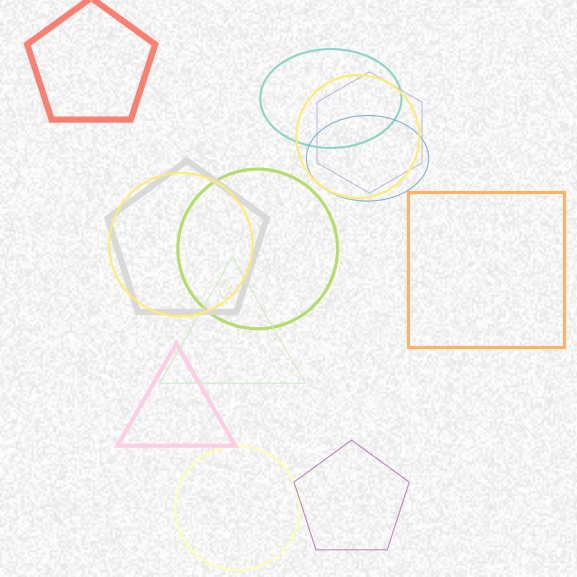[{"shape": "oval", "thickness": 1, "radius": 0.61, "center": [0.573, 0.829]}, {"shape": "circle", "thickness": 1, "radius": 0.54, "center": [0.411, 0.119]}, {"shape": "hexagon", "thickness": 0.5, "radius": 0.52, "center": [0.64, 0.77]}, {"shape": "pentagon", "thickness": 3, "radius": 0.58, "center": [0.158, 0.886]}, {"shape": "oval", "thickness": 0.5, "radius": 0.53, "center": [0.636, 0.725]}, {"shape": "square", "thickness": 1.5, "radius": 0.67, "center": [0.842, 0.533]}, {"shape": "circle", "thickness": 1.5, "radius": 0.69, "center": [0.446, 0.568]}, {"shape": "triangle", "thickness": 2, "radius": 0.59, "center": [0.305, 0.286]}, {"shape": "pentagon", "thickness": 3, "radius": 0.72, "center": [0.324, 0.576]}, {"shape": "pentagon", "thickness": 0.5, "radius": 0.52, "center": [0.609, 0.132]}, {"shape": "triangle", "thickness": 0.5, "radius": 0.73, "center": [0.402, 0.408]}, {"shape": "circle", "thickness": 1, "radius": 0.53, "center": [0.62, 0.763]}, {"shape": "circle", "thickness": 1, "radius": 0.62, "center": [0.313, 0.575]}]